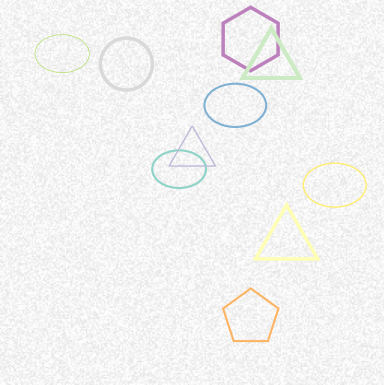[{"shape": "oval", "thickness": 1.5, "radius": 0.35, "center": [0.465, 0.561]}, {"shape": "triangle", "thickness": 2.5, "radius": 0.47, "center": [0.744, 0.374]}, {"shape": "triangle", "thickness": 1, "radius": 0.35, "center": [0.499, 0.603]}, {"shape": "oval", "thickness": 1.5, "radius": 0.4, "center": [0.611, 0.726]}, {"shape": "pentagon", "thickness": 1.5, "radius": 0.38, "center": [0.651, 0.175]}, {"shape": "oval", "thickness": 0.5, "radius": 0.35, "center": [0.161, 0.861]}, {"shape": "circle", "thickness": 2.5, "radius": 0.34, "center": [0.328, 0.834]}, {"shape": "hexagon", "thickness": 2.5, "radius": 0.41, "center": [0.651, 0.899]}, {"shape": "triangle", "thickness": 3, "radius": 0.43, "center": [0.705, 0.84]}, {"shape": "oval", "thickness": 1, "radius": 0.41, "center": [0.869, 0.519]}]